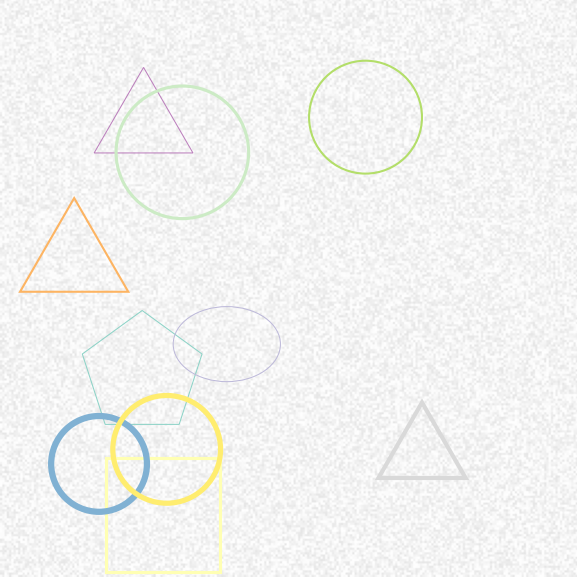[{"shape": "pentagon", "thickness": 0.5, "radius": 0.54, "center": [0.246, 0.352]}, {"shape": "square", "thickness": 1.5, "radius": 0.49, "center": [0.283, 0.107]}, {"shape": "oval", "thickness": 0.5, "radius": 0.46, "center": [0.393, 0.403]}, {"shape": "circle", "thickness": 3, "radius": 0.41, "center": [0.172, 0.196]}, {"shape": "triangle", "thickness": 1, "radius": 0.54, "center": [0.128, 0.548]}, {"shape": "circle", "thickness": 1, "radius": 0.49, "center": [0.633, 0.796]}, {"shape": "triangle", "thickness": 2, "radius": 0.44, "center": [0.731, 0.215]}, {"shape": "triangle", "thickness": 0.5, "radius": 0.49, "center": [0.249, 0.784]}, {"shape": "circle", "thickness": 1.5, "radius": 0.57, "center": [0.316, 0.735]}, {"shape": "circle", "thickness": 2.5, "radius": 0.47, "center": [0.289, 0.221]}]